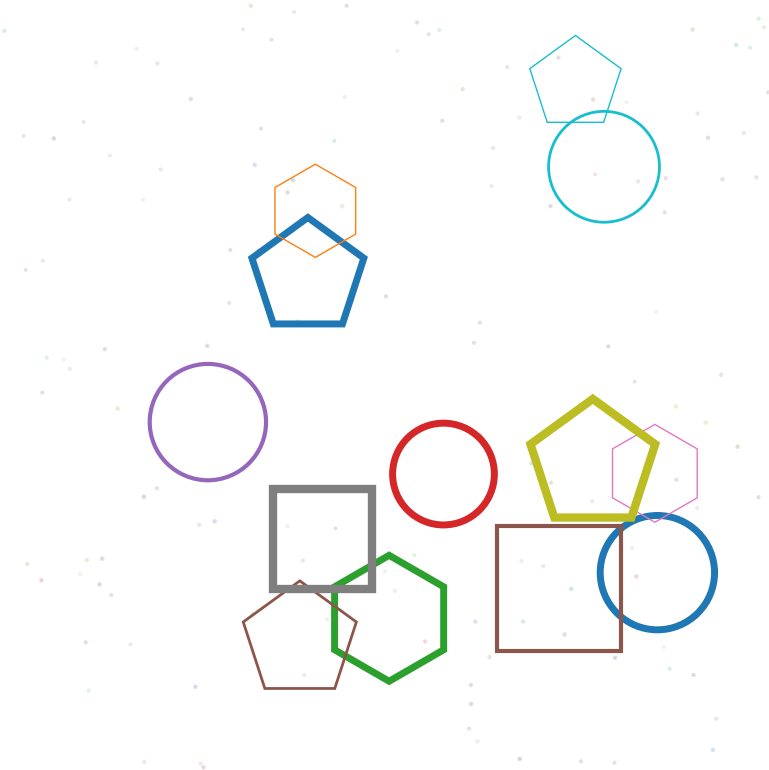[{"shape": "pentagon", "thickness": 2.5, "radius": 0.38, "center": [0.4, 0.641]}, {"shape": "circle", "thickness": 2.5, "radius": 0.37, "center": [0.854, 0.256]}, {"shape": "hexagon", "thickness": 0.5, "radius": 0.3, "center": [0.41, 0.726]}, {"shape": "hexagon", "thickness": 2.5, "radius": 0.41, "center": [0.505, 0.197]}, {"shape": "circle", "thickness": 2.5, "radius": 0.33, "center": [0.576, 0.384]}, {"shape": "circle", "thickness": 1.5, "radius": 0.38, "center": [0.27, 0.452]}, {"shape": "square", "thickness": 1.5, "radius": 0.41, "center": [0.726, 0.236]}, {"shape": "pentagon", "thickness": 1, "radius": 0.39, "center": [0.389, 0.168]}, {"shape": "hexagon", "thickness": 0.5, "radius": 0.32, "center": [0.85, 0.385]}, {"shape": "square", "thickness": 3, "radius": 0.32, "center": [0.418, 0.3]}, {"shape": "pentagon", "thickness": 3, "radius": 0.43, "center": [0.77, 0.397]}, {"shape": "circle", "thickness": 1, "radius": 0.36, "center": [0.784, 0.783]}, {"shape": "pentagon", "thickness": 0.5, "radius": 0.31, "center": [0.747, 0.892]}]